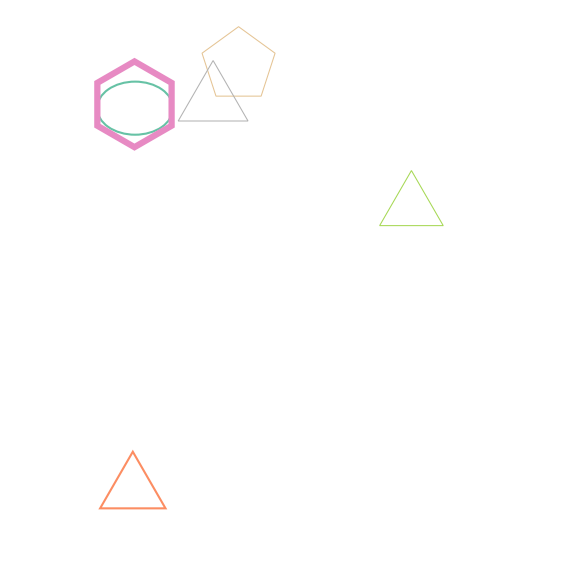[{"shape": "oval", "thickness": 1, "radius": 0.33, "center": [0.234, 0.812]}, {"shape": "triangle", "thickness": 1, "radius": 0.33, "center": [0.23, 0.152]}, {"shape": "hexagon", "thickness": 3, "radius": 0.37, "center": [0.233, 0.819]}, {"shape": "triangle", "thickness": 0.5, "radius": 0.32, "center": [0.712, 0.64]}, {"shape": "pentagon", "thickness": 0.5, "radius": 0.33, "center": [0.413, 0.886]}, {"shape": "triangle", "thickness": 0.5, "radius": 0.35, "center": [0.369, 0.825]}]